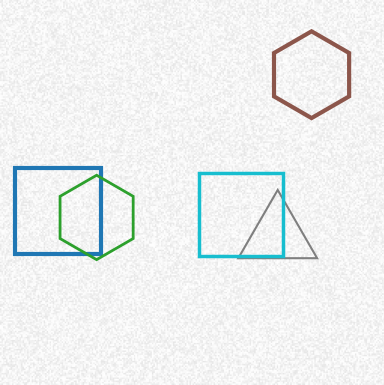[{"shape": "square", "thickness": 3, "radius": 0.56, "center": [0.15, 0.452]}, {"shape": "hexagon", "thickness": 2, "radius": 0.55, "center": [0.251, 0.435]}, {"shape": "hexagon", "thickness": 3, "radius": 0.56, "center": [0.809, 0.806]}, {"shape": "triangle", "thickness": 1.5, "radius": 0.59, "center": [0.721, 0.388]}, {"shape": "square", "thickness": 2.5, "radius": 0.54, "center": [0.625, 0.443]}]